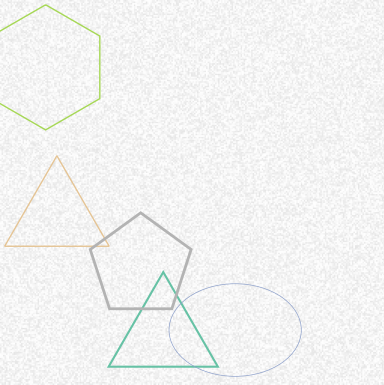[{"shape": "triangle", "thickness": 1.5, "radius": 0.82, "center": [0.424, 0.129]}, {"shape": "oval", "thickness": 0.5, "radius": 0.86, "center": [0.611, 0.143]}, {"shape": "hexagon", "thickness": 1, "radius": 0.81, "center": [0.119, 0.825]}, {"shape": "triangle", "thickness": 1, "radius": 0.78, "center": [0.148, 0.439]}, {"shape": "pentagon", "thickness": 2, "radius": 0.69, "center": [0.365, 0.309]}]